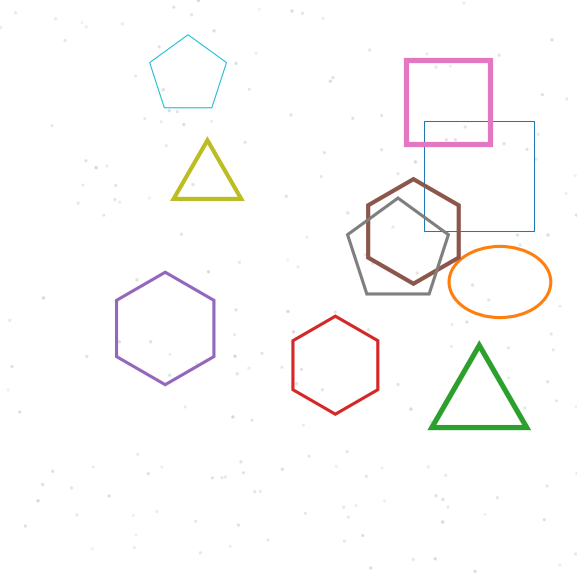[{"shape": "square", "thickness": 0.5, "radius": 0.48, "center": [0.83, 0.695]}, {"shape": "oval", "thickness": 1.5, "radius": 0.44, "center": [0.866, 0.511]}, {"shape": "triangle", "thickness": 2.5, "radius": 0.47, "center": [0.83, 0.306]}, {"shape": "hexagon", "thickness": 1.5, "radius": 0.42, "center": [0.581, 0.367]}, {"shape": "hexagon", "thickness": 1.5, "radius": 0.49, "center": [0.286, 0.43]}, {"shape": "hexagon", "thickness": 2, "radius": 0.45, "center": [0.716, 0.598]}, {"shape": "square", "thickness": 2.5, "radius": 0.36, "center": [0.776, 0.823]}, {"shape": "pentagon", "thickness": 1.5, "radius": 0.46, "center": [0.689, 0.564]}, {"shape": "triangle", "thickness": 2, "radius": 0.34, "center": [0.359, 0.689]}, {"shape": "pentagon", "thickness": 0.5, "radius": 0.35, "center": [0.326, 0.869]}]